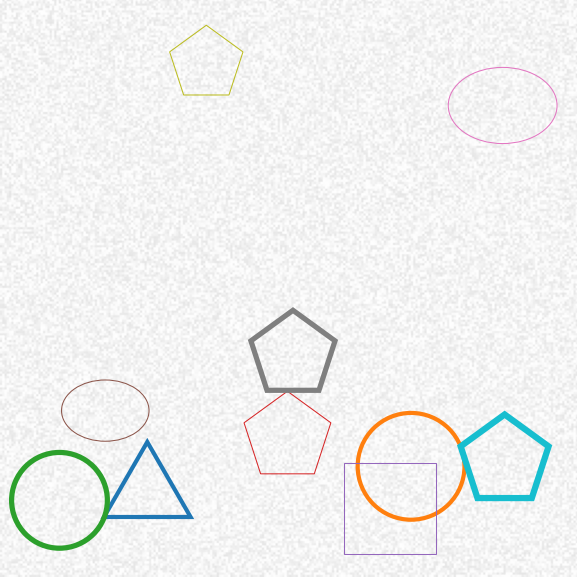[{"shape": "triangle", "thickness": 2, "radius": 0.43, "center": [0.255, 0.147]}, {"shape": "circle", "thickness": 2, "radius": 0.46, "center": [0.712, 0.192]}, {"shape": "circle", "thickness": 2.5, "radius": 0.41, "center": [0.103, 0.133]}, {"shape": "pentagon", "thickness": 0.5, "radius": 0.4, "center": [0.498, 0.243]}, {"shape": "square", "thickness": 0.5, "radius": 0.4, "center": [0.675, 0.119]}, {"shape": "oval", "thickness": 0.5, "radius": 0.38, "center": [0.182, 0.288]}, {"shape": "oval", "thickness": 0.5, "radius": 0.47, "center": [0.87, 0.816]}, {"shape": "pentagon", "thickness": 2.5, "radius": 0.38, "center": [0.507, 0.385]}, {"shape": "pentagon", "thickness": 0.5, "radius": 0.33, "center": [0.357, 0.889]}, {"shape": "pentagon", "thickness": 3, "radius": 0.4, "center": [0.874, 0.201]}]